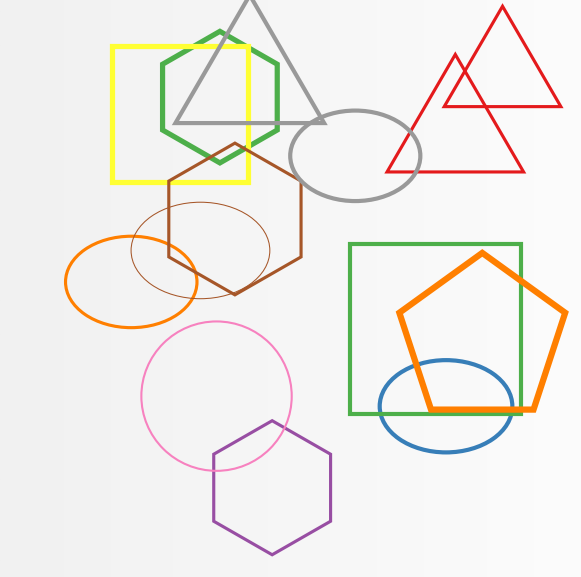[{"shape": "triangle", "thickness": 1.5, "radius": 0.58, "center": [0.865, 0.872]}, {"shape": "triangle", "thickness": 1.5, "radius": 0.68, "center": [0.783, 0.769]}, {"shape": "oval", "thickness": 2, "radius": 0.57, "center": [0.767, 0.296]}, {"shape": "hexagon", "thickness": 2.5, "radius": 0.57, "center": [0.378, 0.831]}, {"shape": "square", "thickness": 2, "radius": 0.74, "center": [0.749, 0.429]}, {"shape": "hexagon", "thickness": 1.5, "radius": 0.58, "center": [0.468, 0.155]}, {"shape": "pentagon", "thickness": 3, "radius": 0.75, "center": [0.83, 0.411]}, {"shape": "oval", "thickness": 1.5, "radius": 0.57, "center": [0.226, 0.511]}, {"shape": "square", "thickness": 2.5, "radius": 0.59, "center": [0.31, 0.802]}, {"shape": "hexagon", "thickness": 1.5, "radius": 0.66, "center": [0.404, 0.62]}, {"shape": "oval", "thickness": 0.5, "radius": 0.6, "center": [0.345, 0.565]}, {"shape": "circle", "thickness": 1, "radius": 0.65, "center": [0.373, 0.313]}, {"shape": "oval", "thickness": 2, "radius": 0.56, "center": [0.611, 0.729]}, {"shape": "triangle", "thickness": 2, "radius": 0.74, "center": [0.43, 0.86]}]